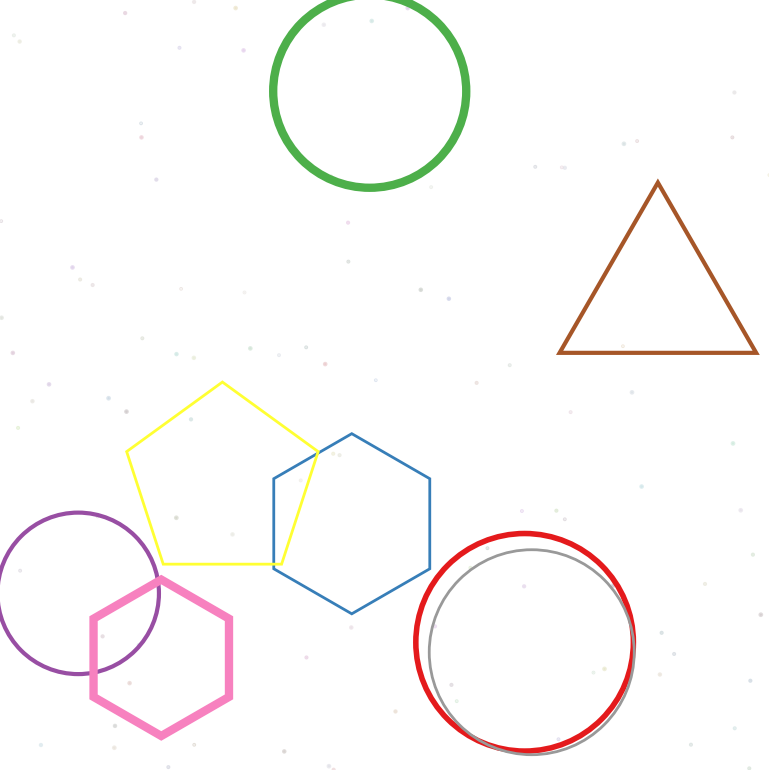[{"shape": "circle", "thickness": 2, "radius": 0.71, "center": [0.681, 0.166]}, {"shape": "hexagon", "thickness": 1, "radius": 0.58, "center": [0.457, 0.32]}, {"shape": "circle", "thickness": 3, "radius": 0.63, "center": [0.48, 0.882]}, {"shape": "circle", "thickness": 1.5, "radius": 0.52, "center": [0.102, 0.229]}, {"shape": "pentagon", "thickness": 1, "radius": 0.65, "center": [0.289, 0.373]}, {"shape": "triangle", "thickness": 1.5, "radius": 0.74, "center": [0.854, 0.615]}, {"shape": "hexagon", "thickness": 3, "radius": 0.51, "center": [0.209, 0.146]}, {"shape": "circle", "thickness": 1, "radius": 0.67, "center": [0.691, 0.153]}]